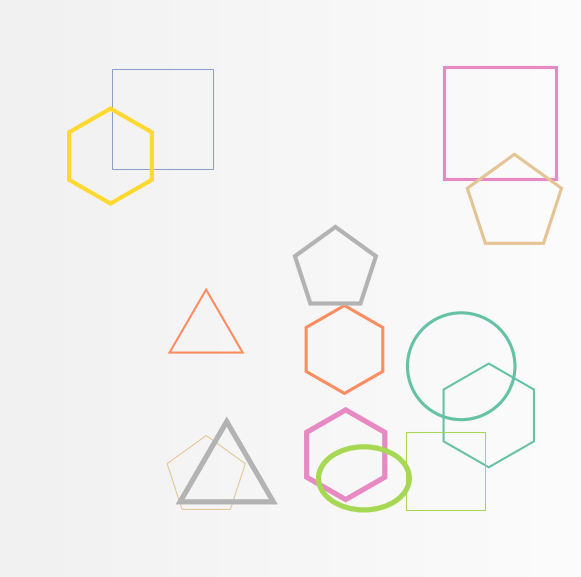[{"shape": "hexagon", "thickness": 1, "radius": 0.45, "center": [0.841, 0.28]}, {"shape": "circle", "thickness": 1.5, "radius": 0.46, "center": [0.793, 0.365]}, {"shape": "triangle", "thickness": 1, "radius": 0.36, "center": [0.355, 0.425]}, {"shape": "hexagon", "thickness": 1.5, "radius": 0.38, "center": [0.593, 0.394]}, {"shape": "square", "thickness": 0.5, "radius": 0.43, "center": [0.28, 0.794]}, {"shape": "square", "thickness": 1.5, "radius": 0.48, "center": [0.86, 0.786]}, {"shape": "hexagon", "thickness": 2.5, "radius": 0.39, "center": [0.595, 0.212]}, {"shape": "oval", "thickness": 2.5, "radius": 0.39, "center": [0.626, 0.171]}, {"shape": "square", "thickness": 0.5, "radius": 0.34, "center": [0.766, 0.183]}, {"shape": "hexagon", "thickness": 2, "radius": 0.41, "center": [0.19, 0.729]}, {"shape": "pentagon", "thickness": 1.5, "radius": 0.43, "center": [0.885, 0.647]}, {"shape": "pentagon", "thickness": 0.5, "radius": 0.35, "center": [0.355, 0.174]}, {"shape": "triangle", "thickness": 2.5, "radius": 0.46, "center": [0.39, 0.176]}, {"shape": "pentagon", "thickness": 2, "radius": 0.37, "center": [0.577, 0.533]}]